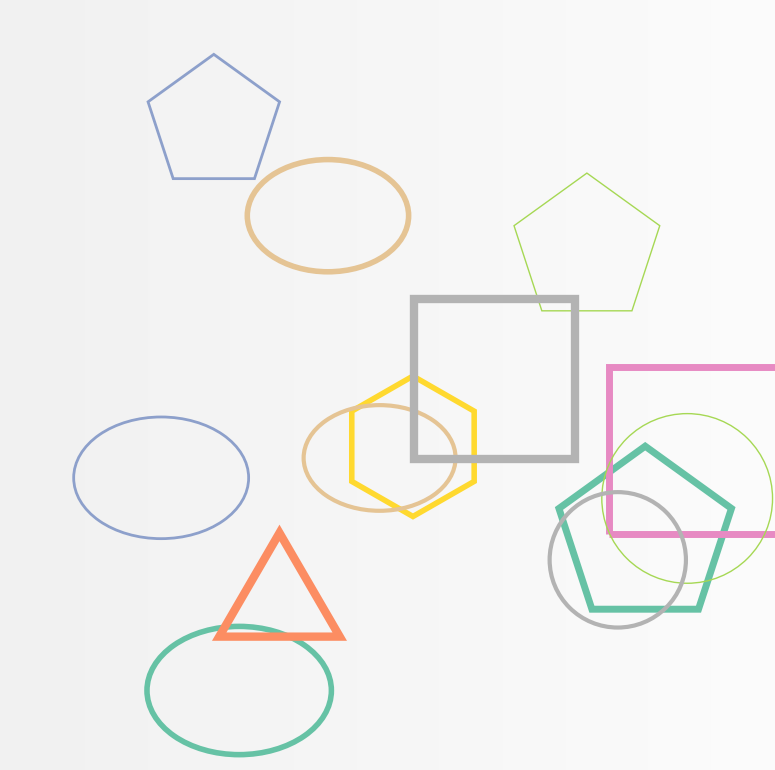[{"shape": "pentagon", "thickness": 2.5, "radius": 0.59, "center": [0.833, 0.303]}, {"shape": "oval", "thickness": 2, "radius": 0.59, "center": [0.309, 0.103]}, {"shape": "triangle", "thickness": 3, "radius": 0.45, "center": [0.361, 0.218]}, {"shape": "oval", "thickness": 1, "radius": 0.56, "center": [0.208, 0.379]}, {"shape": "pentagon", "thickness": 1, "radius": 0.45, "center": [0.276, 0.84]}, {"shape": "square", "thickness": 2.5, "radius": 0.54, "center": [0.895, 0.415]}, {"shape": "pentagon", "thickness": 0.5, "radius": 0.49, "center": [0.757, 0.676]}, {"shape": "circle", "thickness": 0.5, "radius": 0.55, "center": [0.887, 0.353]}, {"shape": "hexagon", "thickness": 2, "radius": 0.46, "center": [0.533, 0.42]}, {"shape": "oval", "thickness": 1.5, "radius": 0.49, "center": [0.49, 0.405]}, {"shape": "oval", "thickness": 2, "radius": 0.52, "center": [0.423, 0.72]}, {"shape": "square", "thickness": 3, "radius": 0.52, "center": [0.639, 0.508]}, {"shape": "circle", "thickness": 1.5, "radius": 0.44, "center": [0.797, 0.273]}]